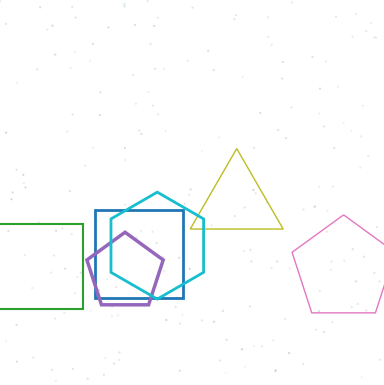[{"shape": "square", "thickness": 2, "radius": 0.57, "center": [0.36, 0.34]}, {"shape": "square", "thickness": 1.5, "radius": 0.56, "center": [0.104, 0.308]}, {"shape": "pentagon", "thickness": 2.5, "radius": 0.52, "center": [0.325, 0.293]}, {"shape": "pentagon", "thickness": 1, "radius": 0.7, "center": [0.892, 0.301]}, {"shape": "triangle", "thickness": 1, "radius": 0.7, "center": [0.615, 0.475]}, {"shape": "hexagon", "thickness": 2, "radius": 0.69, "center": [0.409, 0.362]}]